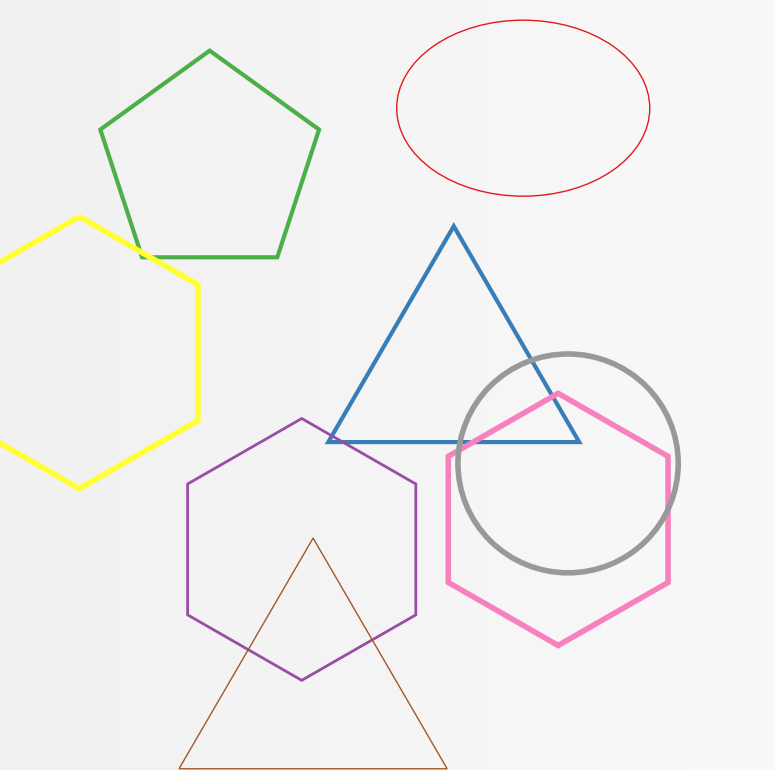[{"shape": "oval", "thickness": 0.5, "radius": 0.82, "center": [0.675, 0.86]}, {"shape": "triangle", "thickness": 1.5, "radius": 0.93, "center": [0.585, 0.519]}, {"shape": "pentagon", "thickness": 1.5, "radius": 0.74, "center": [0.271, 0.786]}, {"shape": "hexagon", "thickness": 1, "radius": 0.85, "center": [0.389, 0.286]}, {"shape": "hexagon", "thickness": 2, "radius": 0.88, "center": [0.102, 0.542]}, {"shape": "triangle", "thickness": 0.5, "radius": 1.0, "center": [0.404, 0.101]}, {"shape": "hexagon", "thickness": 2, "radius": 0.82, "center": [0.72, 0.325]}, {"shape": "circle", "thickness": 2, "radius": 0.71, "center": [0.733, 0.398]}]